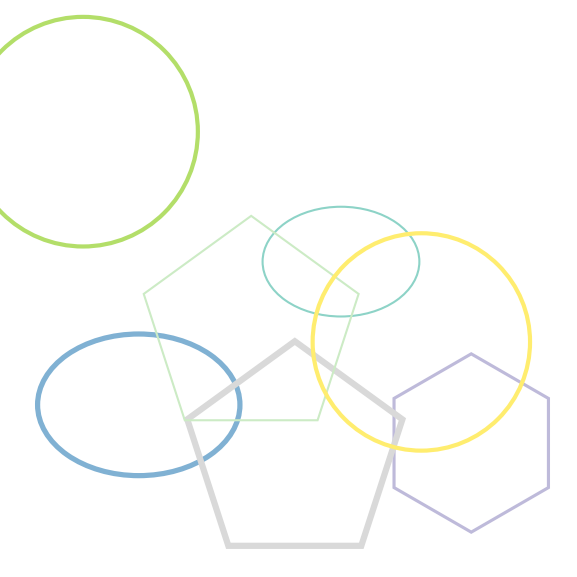[{"shape": "oval", "thickness": 1, "radius": 0.68, "center": [0.59, 0.546]}, {"shape": "hexagon", "thickness": 1.5, "radius": 0.77, "center": [0.816, 0.232]}, {"shape": "oval", "thickness": 2.5, "radius": 0.88, "center": [0.24, 0.298]}, {"shape": "circle", "thickness": 2, "radius": 0.99, "center": [0.144, 0.771]}, {"shape": "pentagon", "thickness": 3, "radius": 0.98, "center": [0.511, 0.212]}, {"shape": "pentagon", "thickness": 1, "radius": 0.98, "center": [0.435, 0.43]}, {"shape": "circle", "thickness": 2, "radius": 0.94, "center": [0.73, 0.407]}]